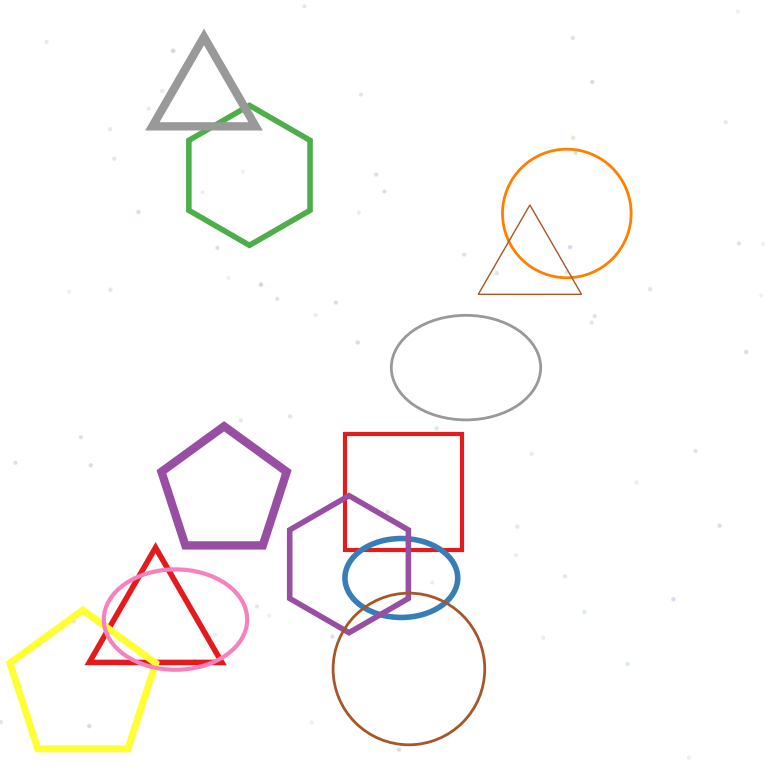[{"shape": "triangle", "thickness": 2, "radius": 0.5, "center": [0.202, 0.189]}, {"shape": "square", "thickness": 1.5, "radius": 0.38, "center": [0.524, 0.361]}, {"shape": "oval", "thickness": 2, "radius": 0.37, "center": [0.521, 0.249]}, {"shape": "hexagon", "thickness": 2, "radius": 0.45, "center": [0.324, 0.772]}, {"shape": "pentagon", "thickness": 3, "radius": 0.43, "center": [0.291, 0.361]}, {"shape": "hexagon", "thickness": 2, "radius": 0.44, "center": [0.453, 0.267]}, {"shape": "circle", "thickness": 1, "radius": 0.42, "center": [0.736, 0.723]}, {"shape": "pentagon", "thickness": 2.5, "radius": 0.5, "center": [0.108, 0.108]}, {"shape": "circle", "thickness": 1, "radius": 0.49, "center": [0.531, 0.131]}, {"shape": "triangle", "thickness": 0.5, "radius": 0.39, "center": [0.688, 0.656]}, {"shape": "oval", "thickness": 1.5, "radius": 0.47, "center": [0.228, 0.195]}, {"shape": "triangle", "thickness": 3, "radius": 0.39, "center": [0.265, 0.875]}, {"shape": "oval", "thickness": 1, "radius": 0.48, "center": [0.605, 0.523]}]